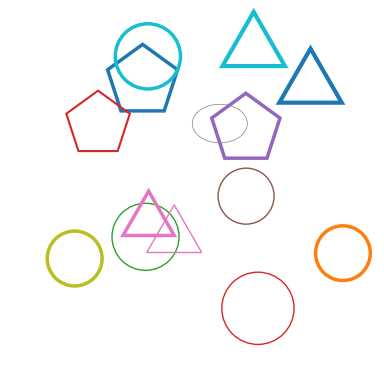[{"shape": "pentagon", "thickness": 2.5, "radius": 0.48, "center": [0.37, 0.789]}, {"shape": "triangle", "thickness": 3, "radius": 0.47, "center": [0.807, 0.78]}, {"shape": "circle", "thickness": 2.5, "radius": 0.36, "center": [0.891, 0.342]}, {"shape": "circle", "thickness": 1, "radius": 0.44, "center": [0.378, 0.385]}, {"shape": "circle", "thickness": 1, "radius": 0.47, "center": [0.67, 0.199]}, {"shape": "pentagon", "thickness": 1.5, "radius": 0.43, "center": [0.255, 0.678]}, {"shape": "pentagon", "thickness": 2.5, "radius": 0.47, "center": [0.639, 0.665]}, {"shape": "circle", "thickness": 1, "radius": 0.36, "center": [0.639, 0.491]}, {"shape": "triangle", "thickness": 1, "radius": 0.41, "center": [0.453, 0.385]}, {"shape": "triangle", "thickness": 2.5, "radius": 0.38, "center": [0.386, 0.427]}, {"shape": "oval", "thickness": 0.5, "radius": 0.36, "center": [0.571, 0.679]}, {"shape": "circle", "thickness": 2.5, "radius": 0.36, "center": [0.194, 0.329]}, {"shape": "triangle", "thickness": 3, "radius": 0.47, "center": [0.659, 0.875]}, {"shape": "circle", "thickness": 2.5, "radius": 0.42, "center": [0.384, 0.854]}]